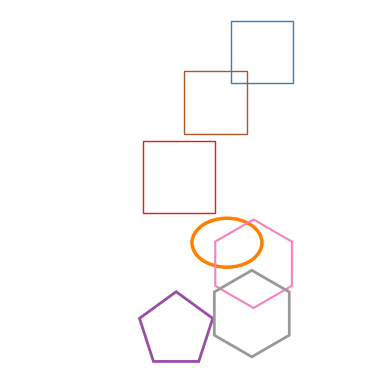[{"shape": "square", "thickness": 1, "radius": 0.46, "center": [0.465, 0.54]}, {"shape": "square", "thickness": 1, "radius": 0.4, "center": [0.681, 0.865]}, {"shape": "pentagon", "thickness": 2, "radius": 0.5, "center": [0.457, 0.142]}, {"shape": "oval", "thickness": 2.5, "radius": 0.45, "center": [0.59, 0.37]}, {"shape": "square", "thickness": 1, "radius": 0.41, "center": [0.561, 0.734]}, {"shape": "hexagon", "thickness": 1.5, "radius": 0.57, "center": [0.659, 0.315]}, {"shape": "hexagon", "thickness": 2, "radius": 0.56, "center": [0.654, 0.185]}]